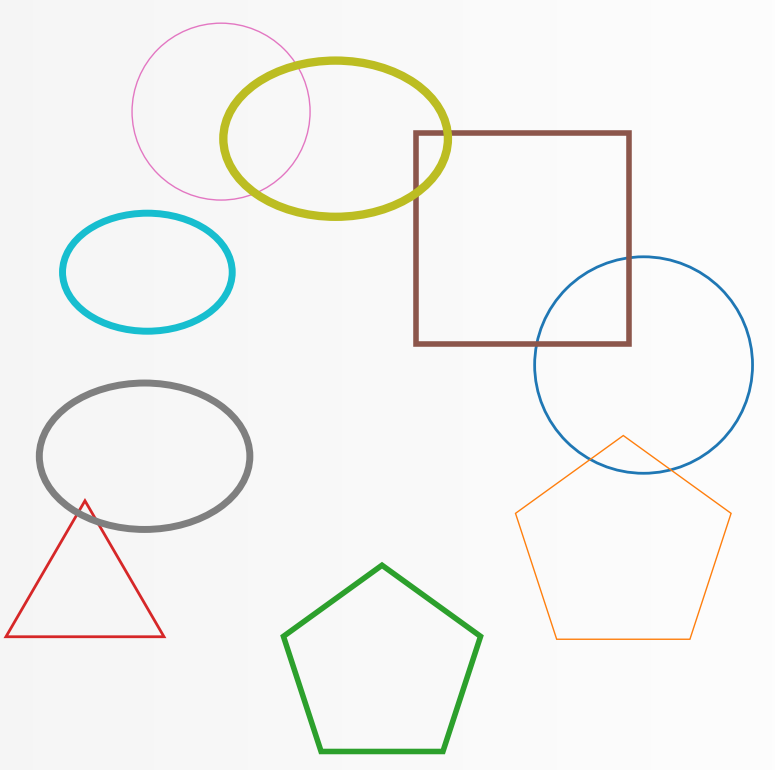[{"shape": "circle", "thickness": 1, "radius": 0.7, "center": [0.83, 0.526]}, {"shape": "pentagon", "thickness": 0.5, "radius": 0.73, "center": [0.804, 0.288]}, {"shape": "pentagon", "thickness": 2, "radius": 0.67, "center": [0.493, 0.132]}, {"shape": "triangle", "thickness": 1, "radius": 0.59, "center": [0.11, 0.232]}, {"shape": "square", "thickness": 2, "radius": 0.69, "center": [0.675, 0.69]}, {"shape": "circle", "thickness": 0.5, "radius": 0.57, "center": [0.285, 0.855]}, {"shape": "oval", "thickness": 2.5, "radius": 0.68, "center": [0.187, 0.407]}, {"shape": "oval", "thickness": 3, "radius": 0.72, "center": [0.433, 0.82]}, {"shape": "oval", "thickness": 2.5, "radius": 0.55, "center": [0.19, 0.646]}]